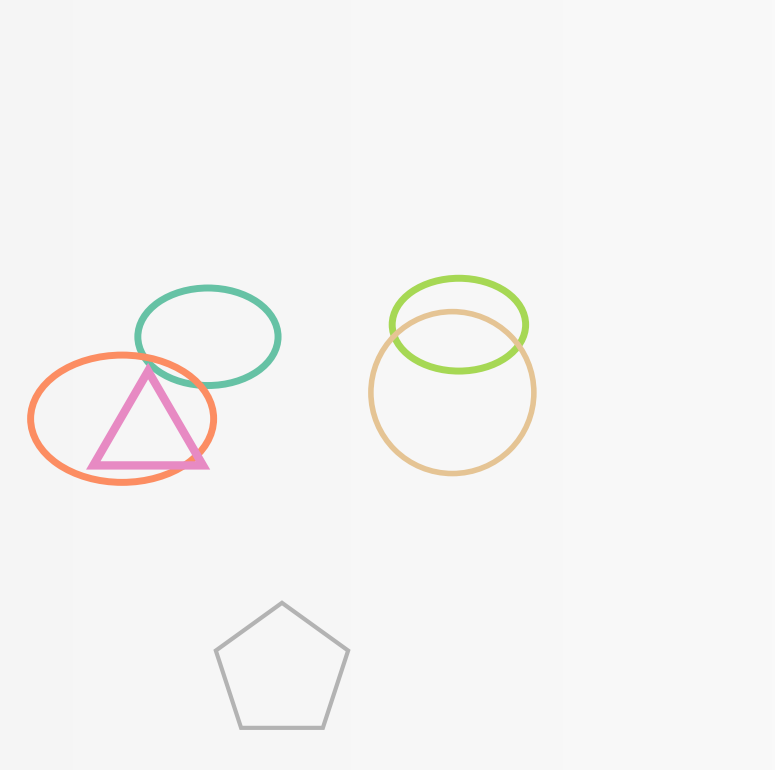[{"shape": "oval", "thickness": 2.5, "radius": 0.45, "center": [0.268, 0.563]}, {"shape": "oval", "thickness": 2.5, "radius": 0.59, "center": [0.158, 0.456]}, {"shape": "triangle", "thickness": 3, "radius": 0.41, "center": [0.191, 0.436]}, {"shape": "oval", "thickness": 2.5, "radius": 0.43, "center": [0.592, 0.578]}, {"shape": "circle", "thickness": 2, "radius": 0.53, "center": [0.584, 0.49]}, {"shape": "pentagon", "thickness": 1.5, "radius": 0.45, "center": [0.364, 0.127]}]